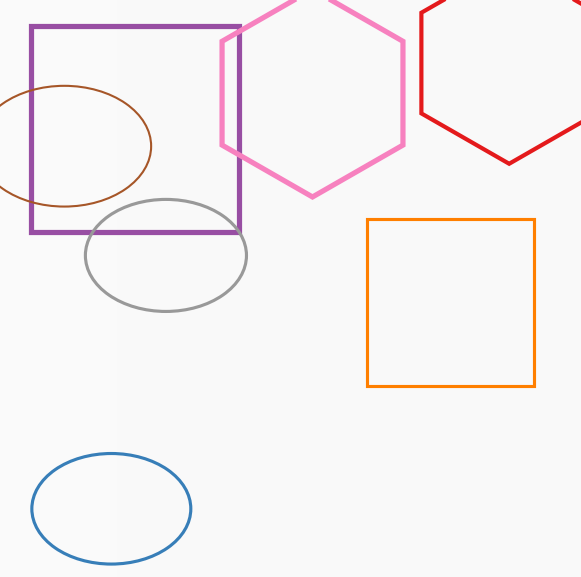[{"shape": "hexagon", "thickness": 2, "radius": 0.87, "center": [0.876, 0.89]}, {"shape": "oval", "thickness": 1.5, "radius": 0.68, "center": [0.192, 0.118]}, {"shape": "square", "thickness": 2.5, "radius": 0.89, "center": [0.232, 0.776]}, {"shape": "square", "thickness": 1.5, "radius": 0.72, "center": [0.775, 0.475]}, {"shape": "oval", "thickness": 1, "radius": 0.75, "center": [0.111, 0.746]}, {"shape": "hexagon", "thickness": 2.5, "radius": 0.9, "center": [0.538, 0.838]}, {"shape": "oval", "thickness": 1.5, "radius": 0.69, "center": [0.285, 0.557]}]